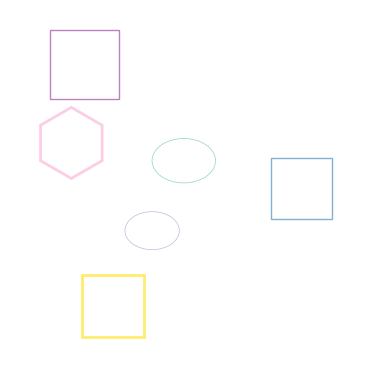[{"shape": "oval", "thickness": 0.5, "radius": 0.41, "center": [0.477, 0.583]}, {"shape": "oval", "thickness": 0.5, "radius": 0.35, "center": [0.395, 0.401]}, {"shape": "square", "thickness": 1, "radius": 0.4, "center": [0.783, 0.51]}, {"shape": "hexagon", "thickness": 2, "radius": 0.46, "center": [0.185, 0.629]}, {"shape": "square", "thickness": 1, "radius": 0.45, "center": [0.22, 0.832]}, {"shape": "square", "thickness": 2, "radius": 0.4, "center": [0.294, 0.205]}]